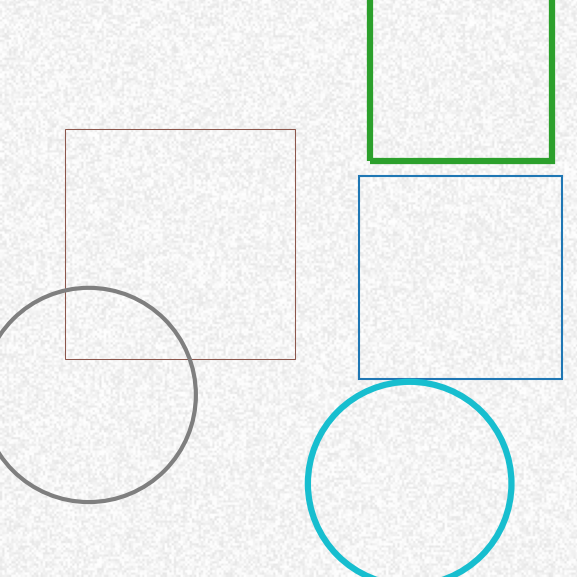[{"shape": "square", "thickness": 1, "radius": 0.88, "center": [0.797, 0.518]}, {"shape": "square", "thickness": 3, "radius": 0.79, "center": [0.798, 0.877]}, {"shape": "square", "thickness": 0.5, "radius": 1.0, "center": [0.312, 0.577]}, {"shape": "circle", "thickness": 2, "radius": 0.93, "center": [0.154, 0.315]}, {"shape": "circle", "thickness": 3, "radius": 0.88, "center": [0.709, 0.162]}]